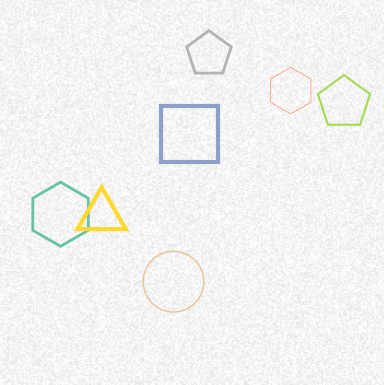[{"shape": "hexagon", "thickness": 2, "radius": 0.42, "center": [0.157, 0.443]}, {"shape": "hexagon", "thickness": 0.5, "radius": 0.3, "center": [0.755, 0.765]}, {"shape": "square", "thickness": 3, "radius": 0.37, "center": [0.493, 0.652]}, {"shape": "pentagon", "thickness": 1.5, "radius": 0.36, "center": [0.894, 0.734]}, {"shape": "triangle", "thickness": 3, "radius": 0.36, "center": [0.264, 0.441]}, {"shape": "circle", "thickness": 1, "radius": 0.39, "center": [0.451, 0.268]}, {"shape": "pentagon", "thickness": 2, "radius": 0.3, "center": [0.543, 0.859]}]